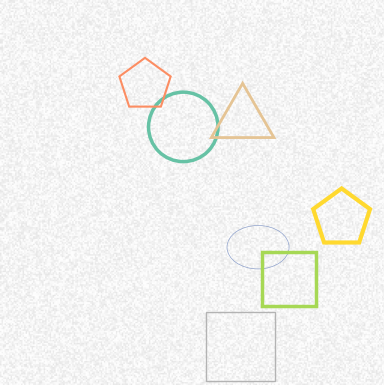[{"shape": "circle", "thickness": 2.5, "radius": 0.45, "center": [0.476, 0.67]}, {"shape": "pentagon", "thickness": 1.5, "radius": 0.35, "center": [0.377, 0.78]}, {"shape": "oval", "thickness": 0.5, "radius": 0.4, "center": [0.67, 0.358]}, {"shape": "square", "thickness": 2.5, "radius": 0.35, "center": [0.75, 0.274]}, {"shape": "pentagon", "thickness": 3, "radius": 0.39, "center": [0.887, 0.433]}, {"shape": "triangle", "thickness": 2, "radius": 0.47, "center": [0.63, 0.69]}, {"shape": "square", "thickness": 1, "radius": 0.45, "center": [0.625, 0.1]}]